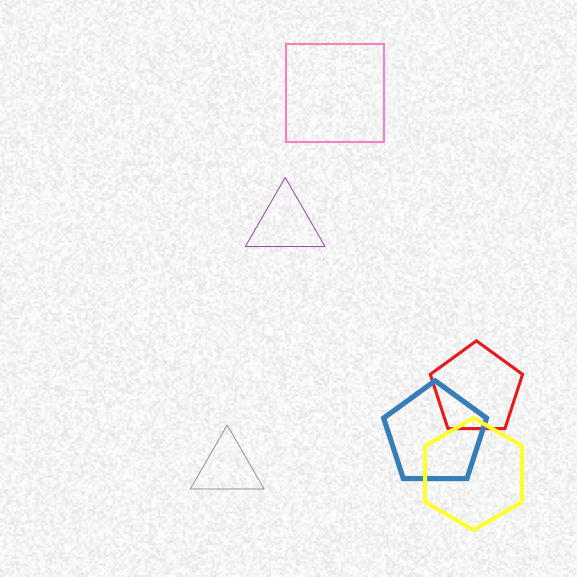[{"shape": "pentagon", "thickness": 1.5, "radius": 0.42, "center": [0.825, 0.325]}, {"shape": "pentagon", "thickness": 2.5, "radius": 0.47, "center": [0.753, 0.246]}, {"shape": "triangle", "thickness": 0.5, "radius": 0.4, "center": [0.494, 0.612]}, {"shape": "hexagon", "thickness": 2, "radius": 0.48, "center": [0.82, 0.178]}, {"shape": "square", "thickness": 1, "radius": 0.42, "center": [0.58, 0.838]}, {"shape": "triangle", "thickness": 0.5, "radius": 0.37, "center": [0.393, 0.189]}]